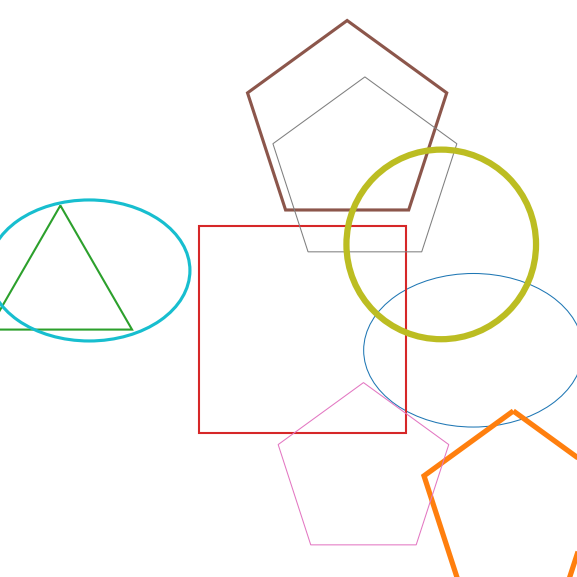[{"shape": "oval", "thickness": 0.5, "radius": 0.95, "center": [0.82, 0.393]}, {"shape": "pentagon", "thickness": 2.5, "radius": 0.81, "center": [0.889, 0.125]}, {"shape": "triangle", "thickness": 1, "radius": 0.72, "center": [0.105, 0.5]}, {"shape": "square", "thickness": 1, "radius": 0.9, "center": [0.523, 0.429]}, {"shape": "pentagon", "thickness": 1.5, "radius": 0.91, "center": [0.601, 0.782]}, {"shape": "pentagon", "thickness": 0.5, "radius": 0.78, "center": [0.629, 0.181]}, {"shape": "pentagon", "thickness": 0.5, "radius": 0.84, "center": [0.632, 0.699]}, {"shape": "circle", "thickness": 3, "radius": 0.82, "center": [0.764, 0.576]}, {"shape": "oval", "thickness": 1.5, "radius": 0.87, "center": [0.154, 0.531]}]